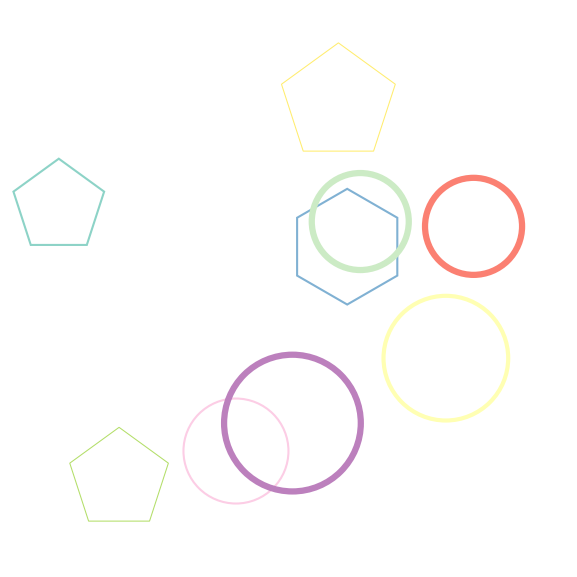[{"shape": "pentagon", "thickness": 1, "radius": 0.41, "center": [0.102, 0.642]}, {"shape": "circle", "thickness": 2, "radius": 0.54, "center": [0.772, 0.379]}, {"shape": "circle", "thickness": 3, "radius": 0.42, "center": [0.82, 0.607]}, {"shape": "hexagon", "thickness": 1, "radius": 0.5, "center": [0.601, 0.572]}, {"shape": "pentagon", "thickness": 0.5, "radius": 0.45, "center": [0.206, 0.169]}, {"shape": "circle", "thickness": 1, "radius": 0.45, "center": [0.409, 0.218]}, {"shape": "circle", "thickness": 3, "radius": 0.59, "center": [0.506, 0.267]}, {"shape": "circle", "thickness": 3, "radius": 0.42, "center": [0.624, 0.616]}, {"shape": "pentagon", "thickness": 0.5, "radius": 0.52, "center": [0.586, 0.821]}]